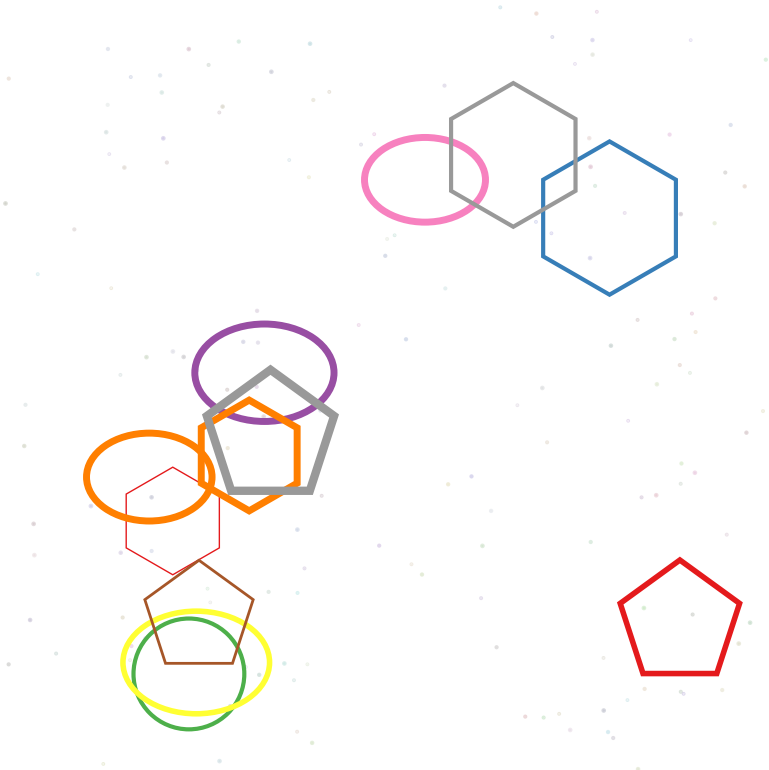[{"shape": "hexagon", "thickness": 0.5, "radius": 0.35, "center": [0.224, 0.323]}, {"shape": "pentagon", "thickness": 2, "radius": 0.41, "center": [0.883, 0.191]}, {"shape": "hexagon", "thickness": 1.5, "radius": 0.5, "center": [0.792, 0.717]}, {"shape": "circle", "thickness": 1.5, "radius": 0.36, "center": [0.245, 0.125]}, {"shape": "oval", "thickness": 2.5, "radius": 0.45, "center": [0.343, 0.516]}, {"shape": "oval", "thickness": 2.5, "radius": 0.41, "center": [0.194, 0.38]}, {"shape": "hexagon", "thickness": 2.5, "radius": 0.36, "center": [0.324, 0.408]}, {"shape": "oval", "thickness": 2, "radius": 0.48, "center": [0.255, 0.14]}, {"shape": "pentagon", "thickness": 1, "radius": 0.37, "center": [0.258, 0.198]}, {"shape": "oval", "thickness": 2.5, "radius": 0.39, "center": [0.552, 0.766]}, {"shape": "pentagon", "thickness": 3, "radius": 0.43, "center": [0.351, 0.433]}, {"shape": "hexagon", "thickness": 1.5, "radius": 0.47, "center": [0.667, 0.799]}]